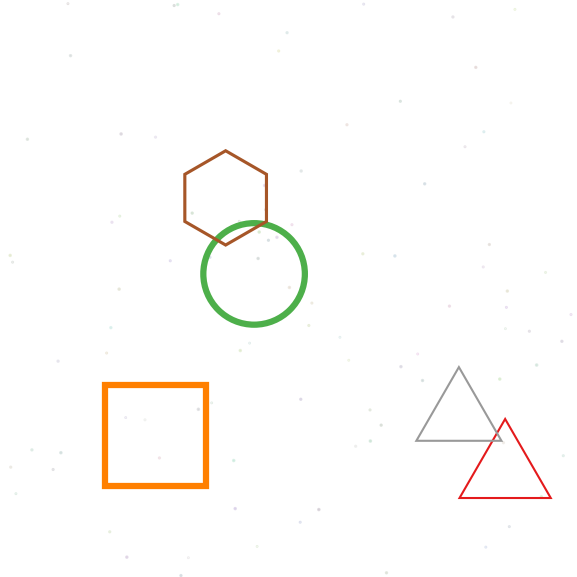[{"shape": "triangle", "thickness": 1, "radius": 0.46, "center": [0.875, 0.182]}, {"shape": "circle", "thickness": 3, "radius": 0.44, "center": [0.44, 0.525]}, {"shape": "square", "thickness": 3, "radius": 0.44, "center": [0.269, 0.245]}, {"shape": "hexagon", "thickness": 1.5, "radius": 0.41, "center": [0.391, 0.656]}, {"shape": "triangle", "thickness": 1, "radius": 0.43, "center": [0.795, 0.278]}]